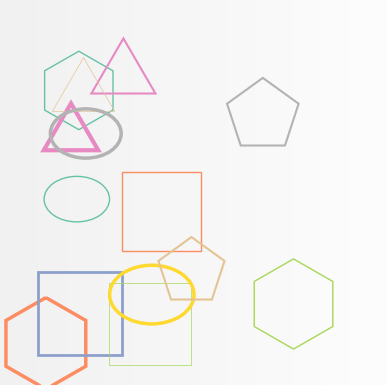[{"shape": "oval", "thickness": 1, "radius": 0.42, "center": [0.198, 0.483]}, {"shape": "hexagon", "thickness": 1, "radius": 0.51, "center": [0.203, 0.765]}, {"shape": "square", "thickness": 1, "radius": 0.51, "center": [0.418, 0.45]}, {"shape": "hexagon", "thickness": 2.5, "radius": 0.59, "center": [0.118, 0.108]}, {"shape": "square", "thickness": 2, "radius": 0.54, "center": [0.207, 0.185]}, {"shape": "triangle", "thickness": 3, "radius": 0.41, "center": [0.183, 0.65]}, {"shape": "triangle", "thickness": 1.5, "radius": 0.48, "center": [0.318, 0.805]}, {"shape": "square", "thickness": 0.5, "radius": 0.53, "center": [0.388, 0.158]}, {"shape": "hexagon", "thickness": 1, "radius": 0.59, "center": [0.757, 0.21]}, {"shape": "oval", "thickness": 2.5, "radius": 0.54, "center": [0.392, 0.235]}, {"shape": "pentagon", "thickness": 1.5, "radius": 0.45, "center": [0.494, 0.295]}, {"shape": "triangle", "thickness": 0.5, "radius": 0.46, "center": [0.216, 0.757]}, {"shape": "pentagon", "thickness": 1.5, "radius": 0.49, "center": [0.678, 0.701]}, {"shape": "oval", "thickness": 2.5, "radius": 0.46, "center": [0.221, 0.653]}]